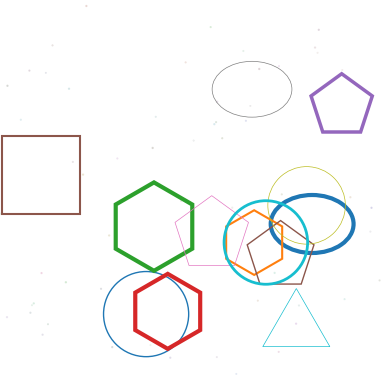[{"shape": "oval", "thickness": 3, "radius": 0.54, "center": [0.811, 0.418]}, {"shape": "circle", "thickness": 1, "radius": 0.55, "center": [0.38, 0.184]}, {"shape": "hexagon", "thickness": 1.5, "radius": 0.42, "center": [0.66, 0.37]}, {"shape": "hexagon", "thickness": 3, "radius": 0.57, "center": [0.4, 0.411]}, {"shape": "hexagon", "thickness": 3, "radius": 0.49, "center": [0.436, 0.191]}, {"shape": "pentagon", "thickness": 2.5, "radius": 0.42, "center": [0.887, 0.725]}, {"shape": "square", "thickness": 1.5, "radius": 0.51, "center": [0.105, 0.545]}, {"shape": "pentagon", "thickness": 1, "radius": 0.46, "center": [0.729, 0.336]}, {"shape": "pentagon", "thickness": 0.5, "radius": 0.5, "center": [0.55, 0.391]}, {"shape": "oval", "thickness": 0.5, "radius": 0.52, "center": [0.655, 0.768]}, {"shape": "circle", "thickness": 0.5, "radius": 0.5, "center": [0.796, 0.467]}, {"shape": "triangle", "thickness": 0.5, "radius": 0.5, "center": [0.77, 0.15]}, {"shape": "circle", "thickness": 2, "radius": 0.54, "center": [0.691, 0.37]}]